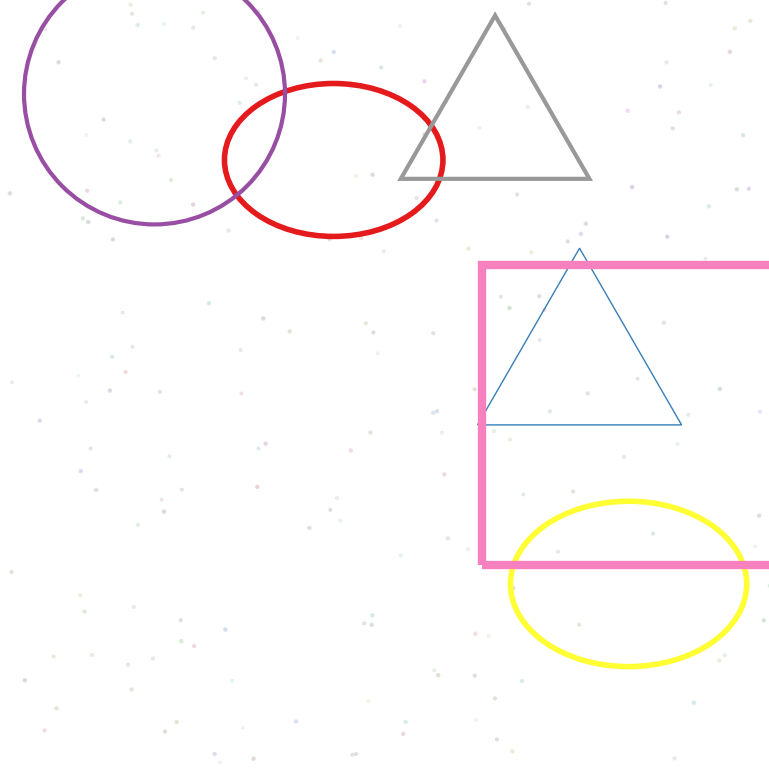[{"shape": "oval", "thickness": 2, "radius": 0.71, "center": [0.433, 0.792]}, {"shape": "triangle", "thickness": 0.5, "radius": 0.77, "center": [0.753, 0.525]}, {"shape": "circle", "thickness": 1.5, "radius": 0.85, "center": [0.201, 0.878]}, {"shape": "oval", "thickness": 2, "radius": 0.77, "center": [0.816, 0.242]}, {"shape": "square", "thickness": 3, "radius": 0.97, "center": [0.821, 0.461]}, {"shape": "triangle", "thickness": 1.5, "radius": 0.71, "center": [0.643, 0.838]}]